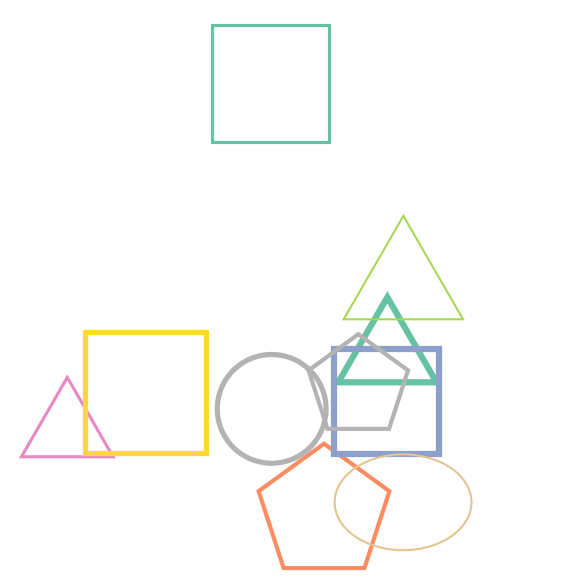[{"shape": "triangle", "thickness": 3, "radius": 0.49, "center": [0.671, 0.386]}, {"shape": "square", "thickness": 1.5, "radius": 0.51, "center": [0.469, 0.854]}, {"shape": "pentagon", "thickness": 2, "radius": 0.6, "center": [0.561, 0.112]}, {"shape": "square", "thickness": 3, "radius": 0.45, "center": [0.669, 0.303]}, {"shape": "triangle", "thickness": 1.5, "radius": 0.46, "center": [0.117, 0.254]}, {"shape": "triangle", "thickness": 1, "radius": 0.6, "center": [0.698, 0.506]}, {"shape": "square", "thickness": 2.5, "radius": 0.52, "center": [0.252, 0.32]}, {"shape": "oval", "thickness": 1, "radius": 0.59, "center": [0.698, 0.129]}, {"shape": "pentagon", "thickness": 2, "radius": 0.45, "center": [0.62, 0.33]}, {"shape": "circle", "thickness": 2.5, "radius": 0.47, "center": [0.47, 0.291]}]